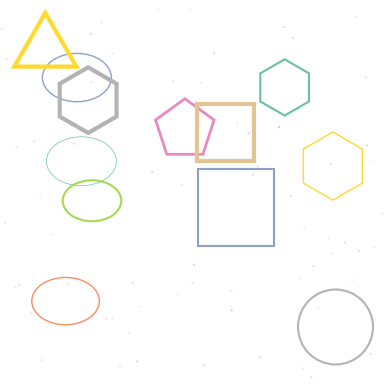[{"shape": "oval", "thickness": 0.5, "radius": 0.45, "center": [0.211, 0.581]}, {"shape": "hexagon", "thickness": 1.5, "radius": 0.37, "center": [0.739, 0.773]}, {"shape": "oval", "thickness": 1, "radius": 0.44, "center": [0.17, 0.218]}, {"shape": "oval", "thickness": 1, "radius": 0.45, "center": [0.2, 0.799]}, {"shape": "square", "thickness": 1.5, "radius": 0.5, "center": [0.612, 0.461]}, {"shape": "pentagon", "thickness": 2, "radius": 0.4, "center": [0.48, 0.664]}, {"shape": "oval", "thickness": 1.5, "radius": 0.38, "center": [0.239, 0.479]}, {"shape": "hexagon", "thickness": 1, "radius": 0.44, "center": [0.865, 0.569]}, {"shape": "triangle", "thickness": 3, "radius": 0.47, "center": [0.118, 0.874]}, {"shape": "square", "thickness": 3, "radius": 0.37, "center": [0.586, 0.655]}, {"shape": "hexagon", "thickness": 3, "radius": 0.43, "center": [0.229, 0.74]}, {"shape": "circle", "thickness": 1.5, "radius": 0.49, "center": [0.871, 0.151]}]